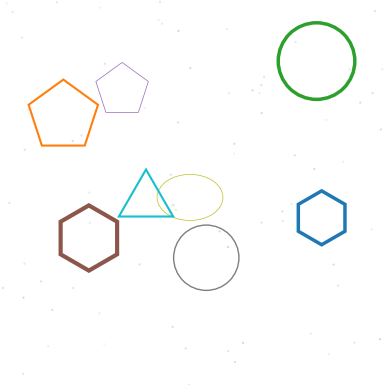[{"shape": "hexagon", "thickness": 2.5, "radius": 0.35, "center": [0.835, 0.434]}, {"shape": "pentagon", "thickness": 1.5, "radius": 0.47, "center": [0.164, 0.699]}, {"shape": "circle", "thickness": 2.5, "radius": 0.5, "center": [0.822, 0.841]}, {"shape": "pentagon", "thickness": 0.5, "radius": 0.36, "center": [0.317, 0.766]}, {"shape": "hexagon", "thickness": 3, "radius": 0.42, "center": [0.231, 0.382]}, {"shape": "circle", "thickness": 1, "radius": 0.42, "center": [0.536, 0.331]}, {"shape": "oval", "thickness": 0.5, "radius": 0.43, "center": [0.493, 0.487]}, {"shape": "triangle", "thickness": 1.5, "radius": 0.41, "center": [0.379, 0.478]}]